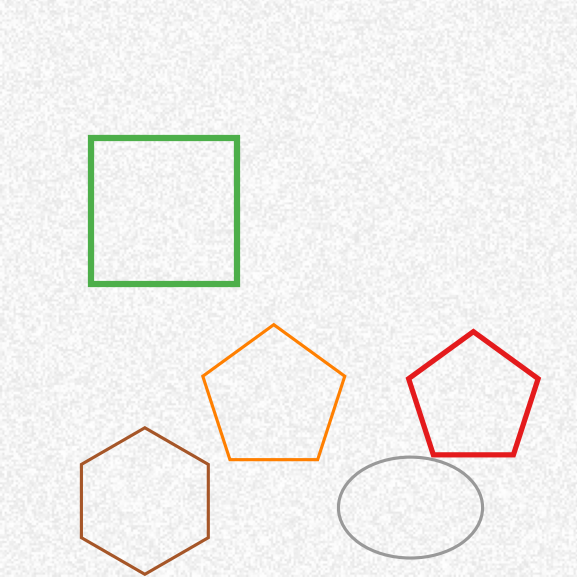[{"shape": "pentagon", "thickness": 2.5, "radius": 0.59, "center": [0.82, 0.307]}, {"shape": "square", "thickness": 3, "radius": 0.63, "center": [0.285, 0.634]}, {"shape": "pentagon", "thickness": 1.5, "radius": 0.65, "center": [0.474, 0.308]}, {"shape": "hexagon", "thickness": 1.5, "radius": 0.63, "center": [0.251, 0.132]}, {"shape": "oval", "thickness": 1.5, "radius": 0.62, "center": [0.711, 0.12]}]